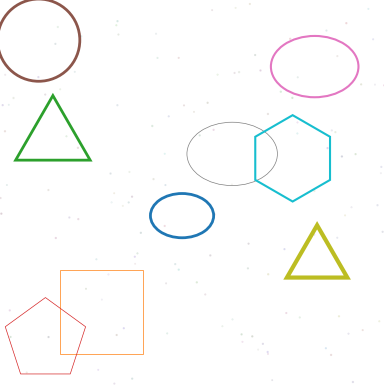[{"shape": "oval", "thickness": 2, "radius": 0.41, "center": [0.473, 0.44]}, {"shape": "square", "thickness": 0.5, "radius": 0.54, "center": [0.264, 0.189]}, {"shape": "triangle", "thickness": 2, "radius": 0.56, "center": [0.137, 0.64]}, {"shape": "pentagon", "thickness": 0.5, "radius": 0.55, "center": [0.118, 0.117]}, {"shape": "circle", "thickness": 2, "radius": 0.53, "center": [0.101, 0.896]}, {"shape": "oval", "thickness": 1.5, "radius": 0.57, "center": [0.817, 0.827]}, {"shape": "oval", "thickness": 0.5, "radius": 0.59, "center": [0.603, 0.6]}, {"shape": "triangle", "thickness": 3, "radius": 0.45, "center": [0.824, 0.324]}, {"shape": "hexagon", "thickness": 1.5, "radius": 0.56, "center": [0.76, 0.589]}]